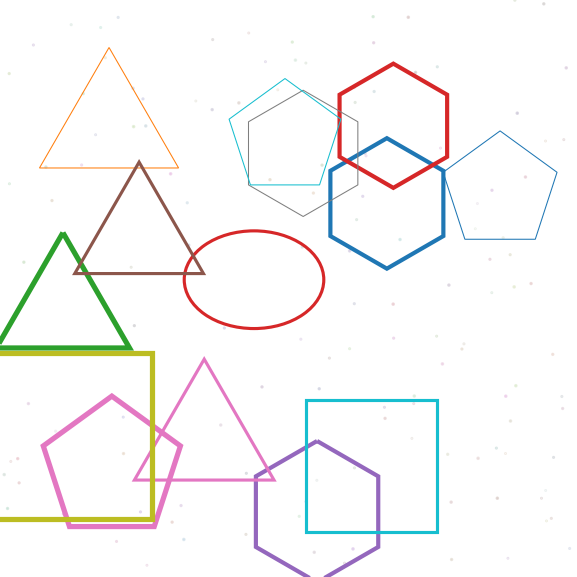[{"shape": "hexagon", "thickness": 2, "radius": 0.56, "center": [0.67, 0.647]}, {"shape": "pentagon", "thickness": 0.5, "radius": 0.52, "center": [0.866, 0.669]}, {"shape": "triangle", "thickness": 0.5, "radius": 0.7, "center": [0.189, 0.778]}, {"shape": "triangle", "thickness": 2.5, "radius": 0.67, "center": [0.109, 0.463]}, {"shape": "hexagon", "thickness": 2, "radius": 0.54, "center": [0.681, 0.781]}, {"shape": "oval", "thickness": 1.5, "radius": 0.6, "center": [0.44, 0.515]}, {"shape": "hexagon", "thickness": 2, "radius": 0.61, "center": [0.549, 0.113]}, {"shape": "triangle", "thickness": 1.5, "radius": 0.64, "center": [0.241, 0.59]}, {"shape": "pentagon", "thickness": 2.5, "radius": 0.62, "center": [0.194, 0.188]}, {"shape": "triangle", "thickness": 1.5, "radius": 0.7, "center": [0.354, 0.238]}, {"shape": "hexagon", "thickness": 0.5, "radius": 0.55, "center": [0.525, 0.734]}, {"shape": "square", "thickness": 2.5, "radius": 0.72, "center": [0.119, 0.245]}, {"shape": "square", "thickness": 1.5, "radius": 0.57, "center": [0.643, 0.192]}, {"shape": "pentagon", "thickness": 0.5, "radius": 0.51, "center": [0.493, 0.761]}]